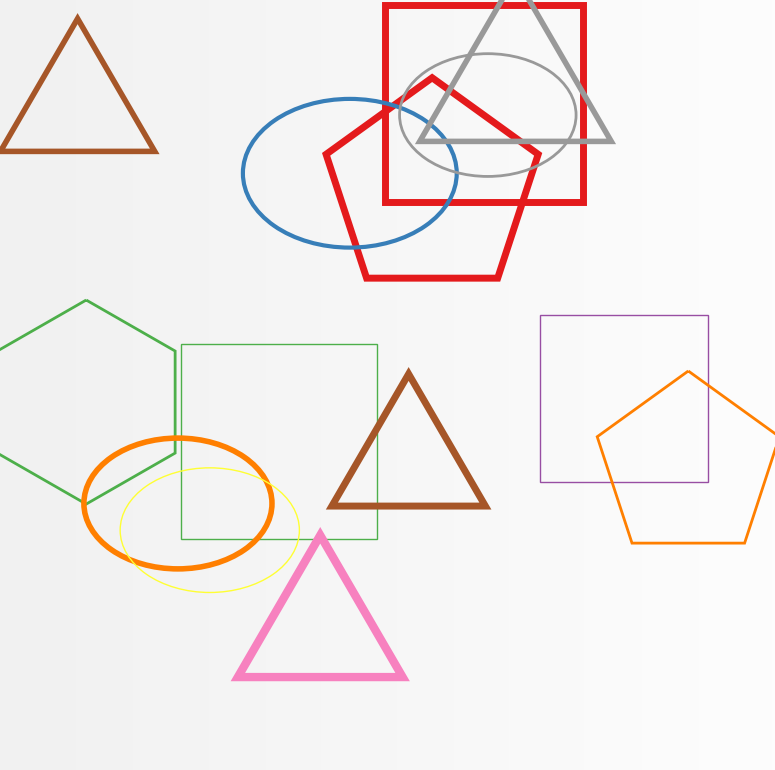[{"shape": "square", "thickness": 2.5, "radius": 0.64, "center": [0.624, 0.866]}, {"shape": "pentagon", "thickness": 2.5, "radius": 0.72, "center": [0.558, 0.755]}, {"shape": "oval", "thickness": 1.5, "radius": 0.69, "center": [0.451, 0.775]}, {"shape": "square", "thickness": 0.5, "radius": 0.63, "center": [0.36, 0.427]}, {"shape": "hexagon", "thickness": 1, "radius": 0.66, "center": [0.111, 0.478]}, {"shape": "square", "thickness": 0.5, "radius": 0.54, "center": [0.805, 0.482]}, {"shape": "pentagon", "thickness": 1, "radius": 0.62, "center": [0.888, 0.395]}, {"shape": "oval", "thickness": 2, "radius": 0.61, "center": [0.23, 0.346]}, {"shape": "oval", "thickness": 0.5, "radius": 0.58, "center": [0.271, 0.311]}, {"shape": "triangle", "thickness": 2, "radius": 0.57, "center": [0.1, 0.861]}, {"shape": "triangle", "thickness": 2.5, "radius": 0.57, "center": [0.527, 0.4]}, {"shape": "triangle", "thickness": 3, "radius": 0.61, "center": [0.413, 0.182]}, {"shape": "triangle", "thickness": 2, "radius": 0.71, "center": [0.665, 0.888]}, {"shape": "oval", "thickness": 1, "radius": 0.57, "center": [0.629, 0.851]}]